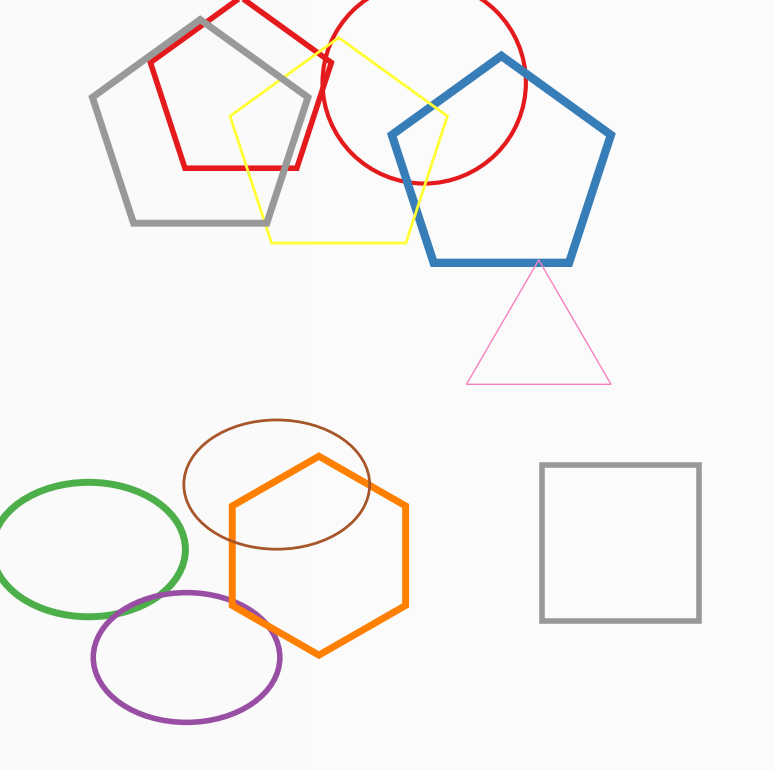[{"shape": "circle", "thickness": 1.5, "radius": 0.66, "center": [0.547, 0.893]}, {"shape": "pentagon", "thickness": 2, "radius": 0.61, "center": [0.311, 0.881]}, {"shape": "pentagon", "thickness": 3, "radius": 0.74, "center": [0.647, 0.779]}, {"shape": "oval", "thickness": 2.5, "radius": 0.62, "center": [0.114, 0.286]}, {"shape": "oval", "thickness": 2, "radius": 0.6, "center": [0.241, 0.146]}, {"shape": "hexagon", "thickness": 2.5, "radius": 0.65, "center": [0.412, 0.278]}, {"shape": "pentagon", "thickness": 1, "radius": 0.74, "center": [0.437, 0.804]}, {"shape": "oval", "thickness": 1, "radius": 0.6, "center": [0.357, 0.371]}, {"shape": "triangle", "thickness": 0.5, "radius": 0.54, "center": [0.695, 0.555]}, {"shape": "pentagon", "thickness": 2.5, "radius": 0.73, "center": [0.258, 0.828]}, {"shape": "square", "thickness": 2, "radius": 0.51, "center": [0.801, 0.294]}]